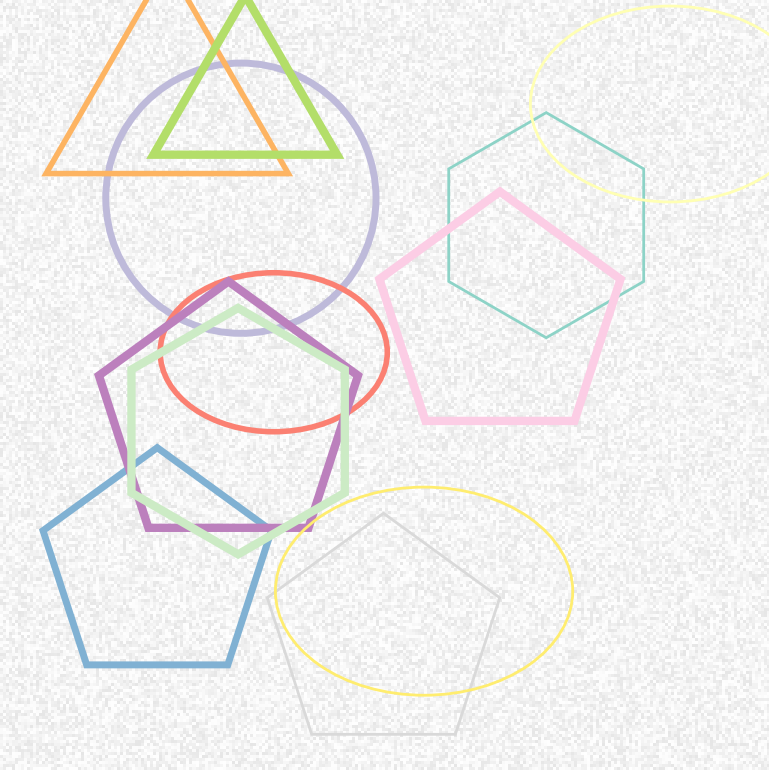[{"shape": "hexagon", "thickness": 1, "radius": 0.73, "center": [0.709, 0.708]}, {"shape": "oval", "thickness": 1, "radius": 0.91, "center": [0.871, 0.865]}, {"shape": "circle", "thickness": 2.5, "radius": 0.88, "center": [0.313, 0.743]}, {"shape": "oval", "thickness": 2, "radius": 0.74, "center": [0.355, 0.543]}, {"shape": "pentagon", "thickness": 2.5, "radius": 0.78, "center": [0.204, 0.263]}, {"shape": "triangle", "thickness": 2, "radius": 0.91, "center": [0.217, 0.865]}, {"shape": "triangle", "thickness": 3, "radius": 0.69, "center": [0.319, 0.868]}, {"shape": "pentagon", "thickness": 3, "radius": 0.82, "center": [0.649, 0.587]}, {"shape": "pentagon", "thickness": 1, "radius": 0.79, "center": [0.498, 0.175]}, {"shape": "pentagon", "thickness": 3, "radius": 0.88, "center": [0.297, 0.458]}, {"shape": "hexagon", "thickness": 3, "radius": 0.8, "center": [0.309, 0.44]}, {"shape": "oval", "thickness": 1, "radius": 0.97, "center": [0.551, 0.232]}]